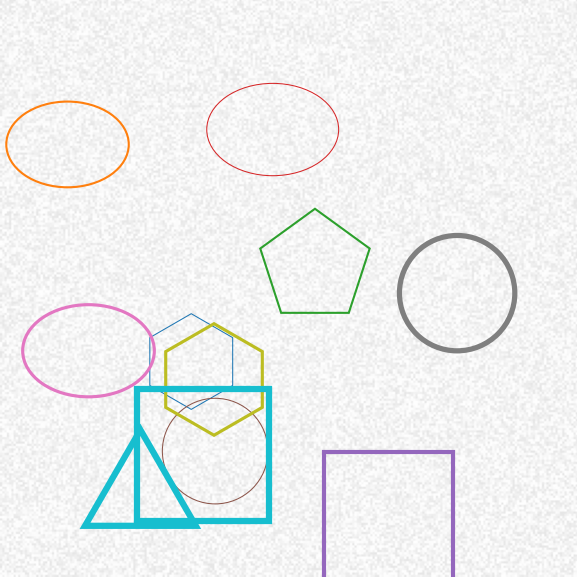[{"shape": "hexagon", "thickness": 0.5, "radius": 0.41, "center": [0.331, 0.373]}, {"shape": "oval", "thickness": 1, "radius": 0.53, "center": [0.117, 0.749]}, {"shape": "pentagon", "thickness": 1, "radius": 0.5, "center": [0.545, 0.538]}, {"shape": "oval", "thickness": 0.5, "radius": 0.57, "center": [0.472, 0.775]}, {"shape": "square", "thickness": 2, "radius": 0.56, "center": [0.672, 0.104]}, {"shape": "circle", "thickness": 0.5, "radius": 0.46, "center": [0.373, 0.218]}, {"shape": "oval", "thickness": 1.5, "radius": 0.57, "center": [0.153, 0.392]}, {"shape": "circle", "thickness": 2.5, "radius": 0.5, "center": [0.792, 0.492]}, {"shape": "hexagon", "thickness": 1.5, "radius": 0.48, "center": [0.371, 0.342]}, {"shape": "square", "thickness": 3, "radius": 0.57, "center": [0.351, 0.212]}, {"shape": "triangle", "thickness": 3, "radius": 0.55, "center": [0.243, 0.144]}]